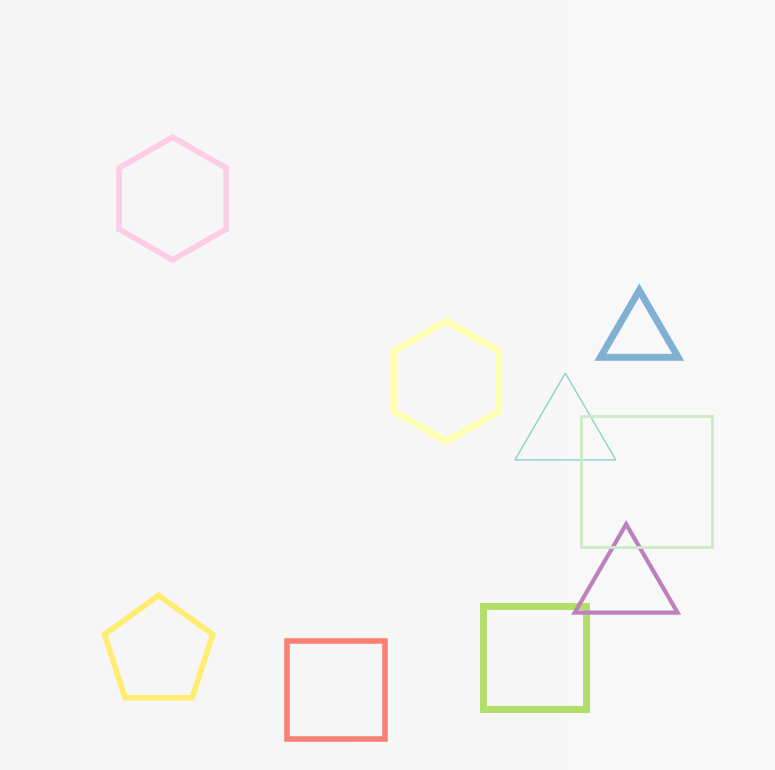[{"shape": "triangle", "thickness": 0.5, "radius": 0.38, "center": [0.729, 0.44]}, {"shape": "hexagon", "thickness": 2.5, "radius": 0.39, "center": [0.576, 0.505]}, {"shape": "square", "thickness": 2, "radius": 0.32, "center": [0.434, 0.104]}, {"shape": "triangle", "thickness": 2.5, "radius": 0.29, "center": [0.825, 0.565]}, {"shape": "square", "thickness": 2.5, "radius": 0.33, "center": [0.69, 0.146]}, {"shape": "hexagon", "thickness": 2, "radius": 0.4, "center": [0.223, 0.742]}, {"shape": "triangle", "thickness": 1.5, "radius": 0.38, "center": [0.808, 0.243]}, {"shape": "square", "thickness": 1, "radius": 0.43, "center": [0.834, 0.375]}, {"shape": "pentagon", "thickness": 2, "radius": 0.37, "center": [0.205, 0.153]}]